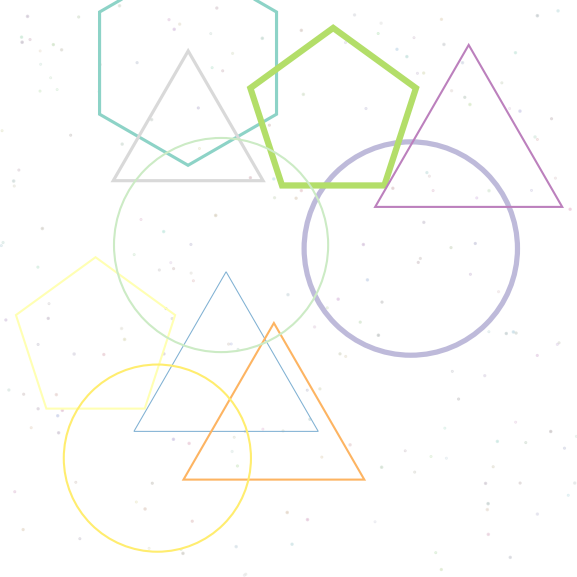[{"shape": "hexagon", "thickness": 1.5, "radius": 0.88, "center": [0.326, 0.89]}, {"shape": "pentagon", "thickness": 1, "radius": 0.72, "center": [0.165, 0.409]}, {"shape": "circle", "thickness": 2.5, "radius": 0.92, "center": [0.711, 0.569]}, {"shape": "triangle", "thickness": 0.5, "radius": 0.92, "center": [0.392, 0.344]}, {"shape": "triangle", "thickness": 1, "radius": 0.9, "center": [0.474, 0.259]}, {"shape": "pentagon", "thickness": 3, "radius": 0.75, "center": [0.577, 0.8]}, {"shape": "triangle", "thickness": 1.5, "radius": 0.75, "center": [0.326, 0.761]}, {"shape": "triangle", "thickness": 1, "radius": 0.93, "center": [0.812, 0.734]}, {"shape": "circle", "thickness": 1, "radius": 0.93, "center": [0.383, 0.575]}, {"shape": "circle", "thickness": 1, "radius": 0.81, "center": [0.272, 0.206]}]